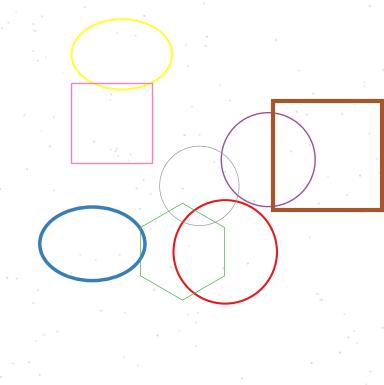[{"shape": "circle", "thickness": 1.5, "radius": 0.67, "center": [0.585, 0.346]}, {"shape": "oval", "thickness": 2.5, "radius": 0.68, "center": [0.24, 0.367]}, {"shape": "hexagon", "thickness": 0.5, "radius": 0.63, "center": [0.474, 0.346]}, {"shape": "circle", "thickness": 1, "radius": 0.61, "center": [0.697, 0.585]}, {"shape": "oval", "thickness": 1.5, "radius": 0.65, "center": [0.317, 0.859]}, {"shape": "square", "thickness": 3, "radius": 0.71, "center": [0.851, 0.596]}, {"shape": "square", "thickness": 1, "radius": 0.52, "center": [0.29, 0.68]}, {"shape": "circle", "thickness": 0.5, "radius": 0.52, "center": [0.518, 0.517]}]